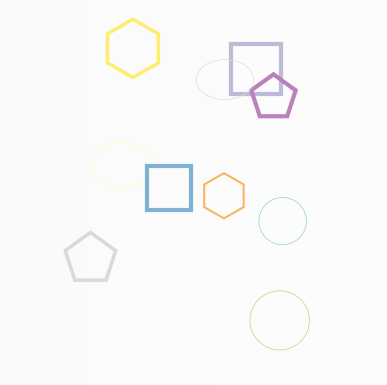[{"shape": "circle", "thickness": 0.5, "radius": 0.31, "center": [0.729, 0.426]}, {"shape": "oval", "thickness": 0.5, "radius": 0.41, "center": [0.315, 0.573]}, {"shape": "square", "thickness": 3, "radius": 0.33, "center": [0.661, 0.822]}, {"shape": "square", "thickness": 3, "radius": 0.29, "center": [0.436, 0.511]}, {"shape": "hexagon", "thickness": 1.5, "radius": 0.29, "center": [0.578, 0.491]}, {"shape": "circle", "thickness": 0.5, "radius": 0.38, "center": [0.722, 0.168]}, {"shape": "pentagon", "thickness": 2.5, "radius": 0.34, "center": [0.233, 0.328]}, {"shape": "pentagon", "thickness": 3, "radius": 0.3, "center": [0.706, 0.747]}, {"shape": "oval", "thickness": 0.5, "radius": 0.37, "center": [0.58, 0.793]}, {"shape": "hexagon", "thickness": 2.5, "radius": 0.38, "center": [0.343, 0.874]}]